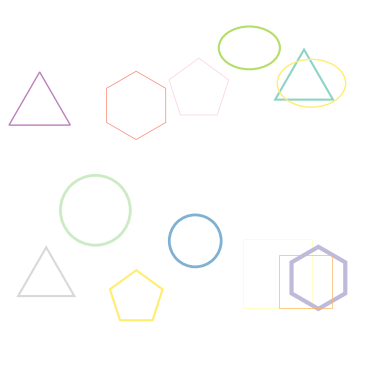[{"shape": "triangle", "thickness": 1.5, "radius": 0.43, "center": [0.79, 0.785]}, {"shape": "square", "thickness": 0.5, "radius": 0.45, "center": [0.72, 0.29]}, {"shape": "hexagon", "thickness": 3, "radius": 0.4, "center": [0.827, 0.278]}, {"shape": "hexagon", "thickness": 0.5, "radius": 0.44, "center": [0.354, 0.726]}, {"shape": "circle", "thickness": 2, "radius": 0.34, "center": [0.507, 0.374]}, {"shape": "square", "thickness": 0.5, "radius": 0.34, "center": [0.792, 0.269]}, {"shape": "oval", "thickness": 1.5, "radius": 0.4, "center": [0.648, 0.876]}, {"shape": "pentagon", "thickness": 0.5, "radius": 0.41, "center": [0.516, 0.767]}, {"shape": "triangle", "thickness": 1.5, "radius": 0.42, "center": [0.12, 0.273]}, {"shape": "triangle", "thickness": 1, "radius": 0.46, "center": [0.103, 0.721]}, {"shape": "circle", "thickness": 2, "radius": 0.45, "center": [0.248, 0.454]}, {"shape": "pentagon", "thickness": 1.5, "radius": 0.36, "center": [0.354, 0.226]}, {"shape": "oval", "thickness": 1, "radius": 0.44, "center": [0.809, 0.784]}]